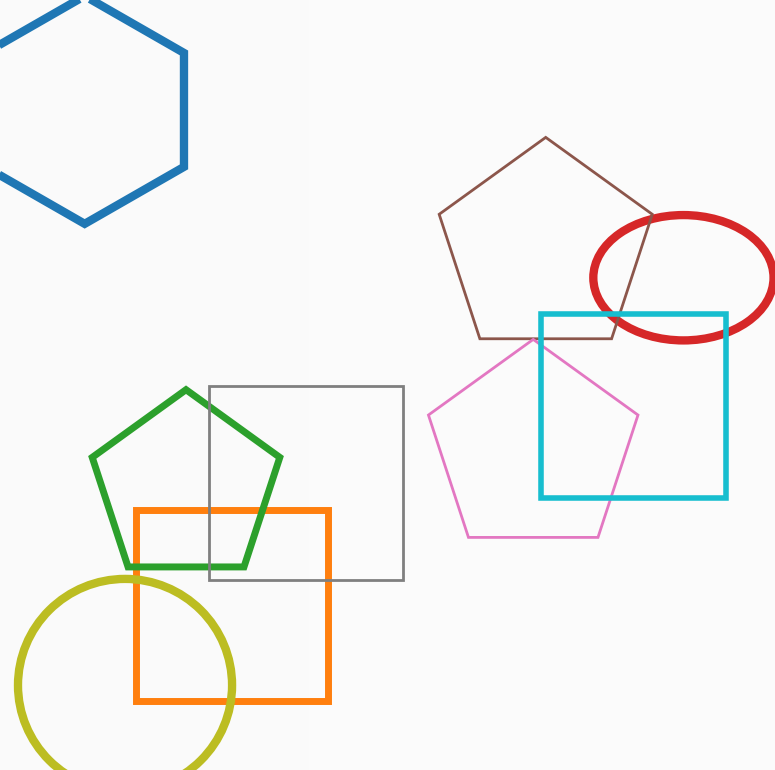[{"shape": "hexagon", "thickness": 3, "radius": 0.74, "center": [0.109, 0.857]}, {"shape": "square", "thickness": 2.5, "radius": 0.62, "center": [0.299, 0.214]}, {"shape": "pentagon", "thickness": 2.5, "radius": 0.64, "center": [0.24, 0.367]}, {"shape": "oval", "thickness": 3, "radius": 0.58, "center": [0.882, 0.639]}, {"shape": "pentagon", "thickness": 1, "radius": 0.72, "center": [0.704, 0.677]}, {"shape": "pentagon", "thickness": 1, "radius": 0.71, "center": [0.688, 0.417]}, {"shape": "square", "thickness": 1, "radius": 0.63, "center": [0.395, 0.373]}, {"shape": "circle", "thickness": 3, "radius": 0.69, "center": [0.161, 0.11]}, {"shape": "square", "thickness": 2, "radius": 0.6, "center": [0.817, 0.473]}]